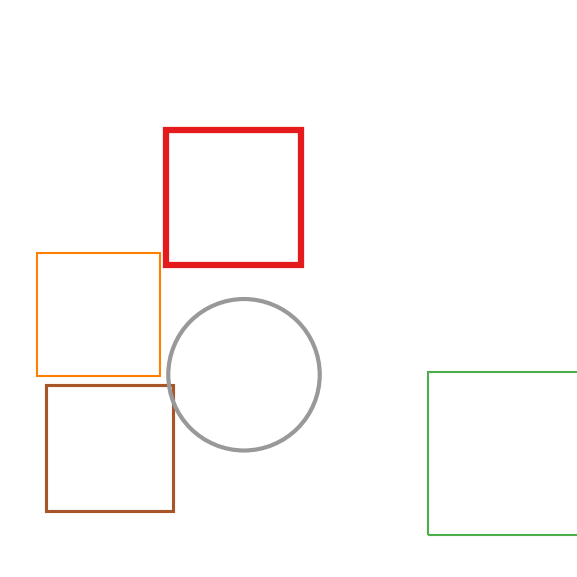[{"shape": "square", "thickness": 3, "radius": 0.58, "center": [0.404, 0.657]}, {"shape": "square", "thickness": 1, "radius": 0.71, "center": [0.883, 0.213]}, {"shape": "square", "thickness": 1, "radius": 0.53, "center": [0.171, 0.454]}, {"shape": "square", "thickness": 1.5, "radius": 0.55, "center": [0.189, 0.223]}, {"shape": "circle", "thickness": 2, "radius": 0.66, "center": [0.423, 0.35]}]